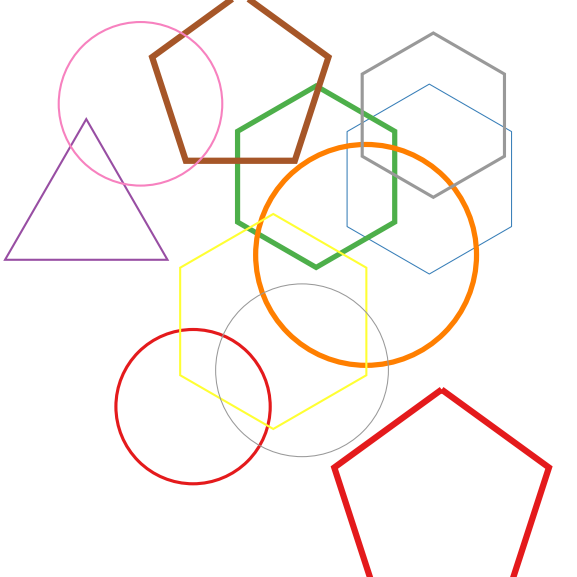[{"shape": "pentagon", "thickness": 3, "radius": 0.98, "center": [0.765, 0.129]}, {"shape": "circle", "thickness": 1.5, "radius": 0.67, "center": [0.334, 0.295]}, {"shape": "hexagon", "thickness": 0.5, "radius": 0.82, "center": [0.743, 0.689]}, {"shape": "hexagon", "thickness": 2.5, "radius": 0.79, "center": [0.547, 0.693]}, {"shape": "triangle", "thickness": 1, "radius": 0.81, "center": [0.149, 0.63]}, {"shape": "circle", "thickness": 2.5, "radius": 0.96, "center": [0.634, 0.558]}, {"shape": "hexagon", "thickness": 1, "radius": 0.93, "center": [0.473, 0.442]}, {"shape": "pentagon", "thickness": 3, "radius": 0.8, "center": [0.416, 0.851]}, {"shape": "circle", "thickness": 1, "radius": 0.71, "center": [0.243, 0.819]}, {"shape": "hexagon", "thickness": 1.5, "radius": 0.71, "center": [0.75, 0.8]}, {"shape": "circle", "thickness": 0.5, "radius": 0.75, "center": [0.523, 0.358]}]